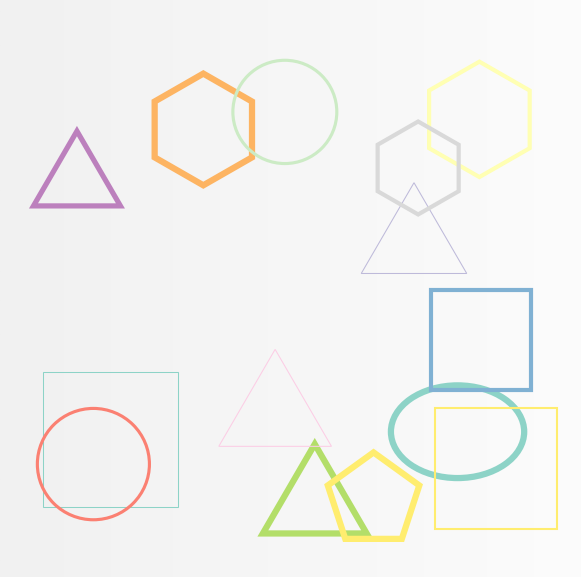[{"shape": "square", "thickness": 0.5, "radius": 0.58, "center": [0.19, 0.239]}, {"shape": "oval", "thickness": 3, "radius": 0.57, "center": [0.787, 0.252]}, {"shape": "hexagon", "thickness": 2, "radius": 0.5, "center": [0.825, 0.792]}, {"shape": "triangle", "thickness": 0.5, "radius": 0.52, "center": [0.712, 0.578]}, {"shape": "circle", "thickness": 1.5, "radius": 0.48, "center": [0.161, 0.196]}, {"shape": "square", "thickness": 2, "radius": 0.43, "center": [0.828, 0.41]}, {"shape": "hexagon", "thickness": 3, "radius": 0.48, "center": [0.35, 0.775]}, {"shape": "triangle", "thickness": 3, "radius": 0.52, "center": [0.542, 0.127]}, {"shape": "triangle", "thickness": 0.5, "radius": 0.56, "center": [0.473, 0.282]}, {"shape": "hexagon", "thickness": 2, "radius": 0.4, "center": [0.719, 0.708]}, {"shape": "triangle", "thickness": 2.5, "radius": 0.43, "center": [0.132, 0.686]}, {"shape": "circle", "thickness": 1.5, "radius": 0.45, "center": [0.49, 0.805]}, {"shape": "square", "thickness": 1, "radius": 0.52, "center": [0.854, 0.188]}, {"shape": "pentagon", "thickness": 3, "radius": 0.41, "center": [0.643, 0.133]}]